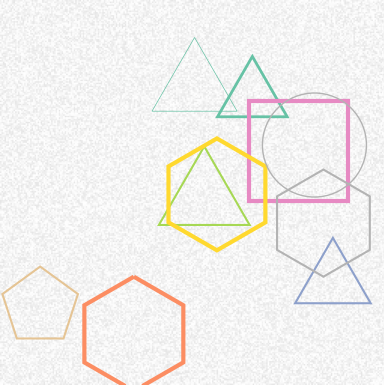[{"shape": "triangle", "thickness": 2, "radius": 0.52, "center": [0.655, 0.749]}, {"shape": "triangle", "thickness": 0.5, "radius": 0.64, "center": [0.505, 0.775]}, {"shape": "hexagon", "thickness": 3, "radius": 0.74, "center": [0.348, 0.133]}, {"shape": "triangle", "thickness": 1.5, "radius": 0.57, "center": [0.865, 0.269]}, {"shape": "square", "thickness": 3, "radius": 0.65, "center": [0.776, 0.608]}, {"shape": "triangle", "thickness": 1.5, "radius": 0.68, "center": [0.531, 0.484]}, {"shape": "hexagon", "thickness": 3, "radius": 0.73, "center": [0.563, 0.495]}, {"shape": "pentagon", "thickness": 1.5, "radius": 0.52, "center": [0.104, 0.204]}, {"shape": "circle", "thickness": 1, "radius": 0.68, "center": [0.817, 0.623]}, {"shape": "hexagon", "thickness": 1.5, "radius": 0.7, "center": [0.84, 0.42]}]